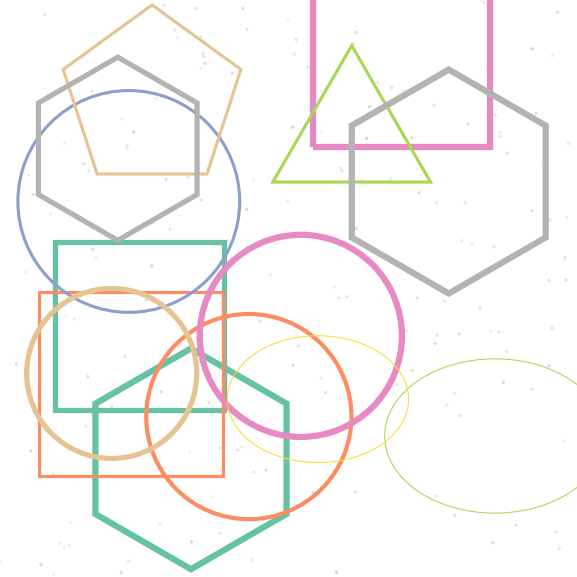[{"shape": "square", "thickness": 2.5, "radius": 0.73, "center": [0.242, 0.435]}, {"shape": "hexagon", "thickness": 3, "radius": 0.96, "center": [0.331, 0.205]}, {"shape": "square", "thickness": 1.5, "radius": 0.8, "center": [0.227, 0.333]}, {"shape": "circle", "thickness": 2, "radius": 0.89, "center": [0.431, 0.278]}, {"shape": "circle", "thickness": 1.5, "radius": 0.96, "center": [0.223, 0.65]}, {"shape": "square", "thickness": 3, "radius": 0.77, "center": [0.695, 0.898]}, {"shape": "circle", "thickness": 3, "radius": 0.88, "center": [0.521, 0.418]}, {"shape": "triangle", "thickness": 1.5, "radius": 0.79, "center": [0.609, 0.763]}, {"shape": "oval", "thickness": 0.5, "radius": 0.95, "center": [0.857, 0.244]}, {"shape": "oval", "thickness": 0.5, "radius": 0.78, "center": [0.551, 0.308]}, {"shape": "circle", "thickness": 2.5, "radius": 0.74, "center": [0.193, 0.352]}, {"shape": "pentagon", "thickness": 1.5, "radius": 0.81, "center": [0.263, 0.829]}, {"shape": "hexagon", "thickness": 2.5, "radius": 0.79, "center": [0.204, 0.742]}, {"shape": "hexagon", "thickness": 3, "radius": 0.97, "center": [0.777, 0.685]}]